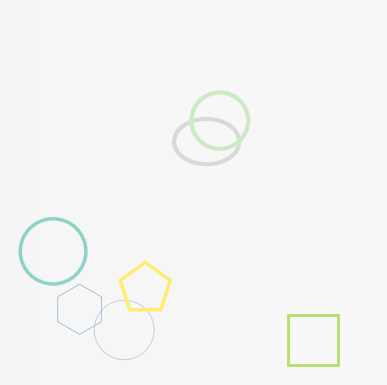[{"shape": "circle", "thickness": 2.5, "radius": 0.42, "center": [0.137, 0.347]}, {"shape": "circle", "thickness": 0.5, "radius": 0.39, "center": [0.32, 0.143]}, {"shape": "hexagon", "thickness": 0.5, "radius": 0.33, "center": [0.205, 0.197]}, {"shape": "square", "thickness": 2, "radius": 0.32, "center": [0.808, 0.117]}, {"shape": "oval", "thickness": 3, "radius": 0.42, "center": [0.533, 0.632]}, {"shape": "circle", "thickness": 3, "radius": 0.37, "center": [0.567, 0.687]}, {"shape": "pentagon", "thickness": 2.5, "radius": 0.34, "center": [0.375, 0.25]}]